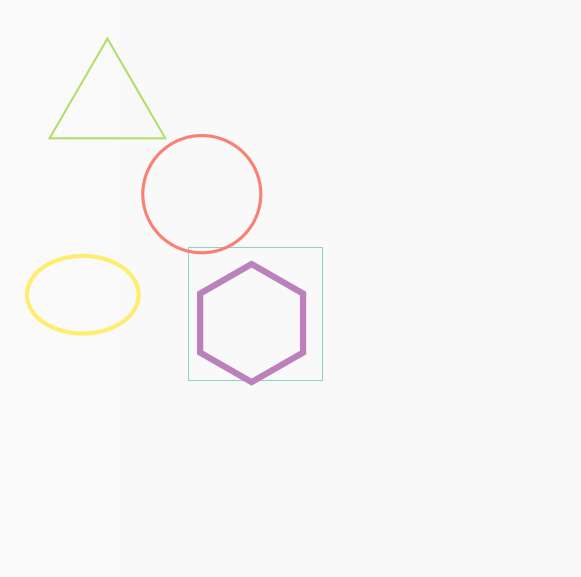[{"shape": "square", "thickness": 0.5, "radius": 0.58, "center": [0.439, 0.457]}, {"shape": "circle", "thickness": 1.5, "radius": 0.51, "center": [0.347, 0.663]}, {"shape": "triangle", "thickness": 1, "radius": 0.58, "center": [0.185, 0.817]}, {"shape": "hexagon", "thickness": 3, "radius": 0.51, "center": [0.433, 0.44]}, {"shape": "oval", "thickness": 2, "radius": 0.48, "center": [0.142, 0.489]}]